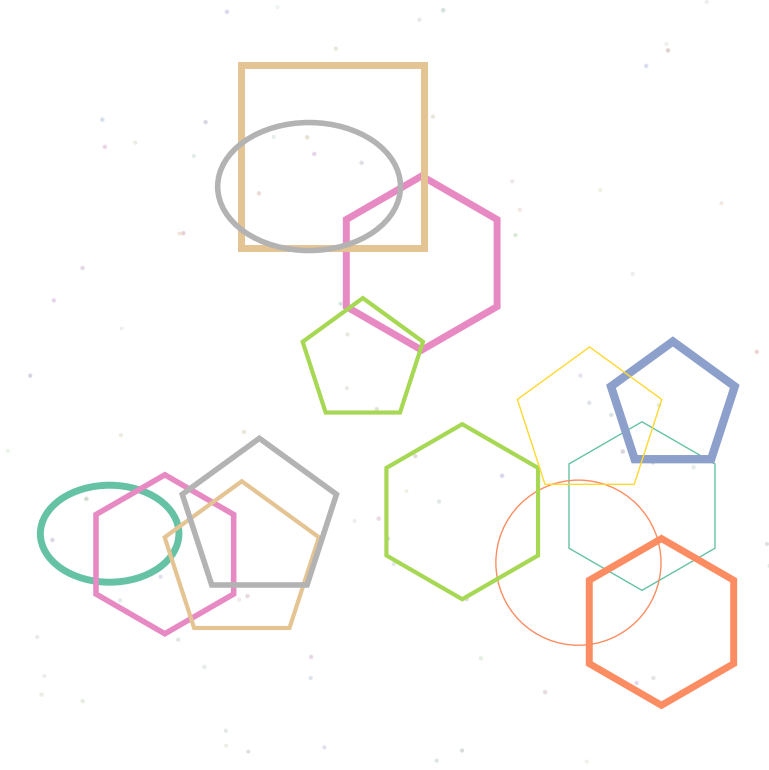[{"shape": "oval", "thickness": 2.5, "radius": 0.45, "center": [0.142, 0.307]}, {"shape": "hexagon", "thickness": 0.5, "radius": 0.55, "center": [0.834, 0.343]}, {"shape": "hexagon", "thickness": 2.5, "radius": 0.54, "center": [0.859, 0.192]}, {"shape": "circle", "thickness": 0.5, "radius": 0.54, "center": [0.751, 0.269]}, {"shape": "pentagon", "thickness": 3, "radius": 0.42, "center": [0.874, 0.472]}, {"shape": "hexagon", "thickness": 2, "radius": 0.52, "center": [0.214, 0.28]}, {"shape": "hexagon", "thickness": 2.5, "radius": 0.57, "center": [0.548, 0.658]}, {"shape": "pentagon", "thickness": 1.5, "radius": 0.41, "center": [0.471, 0.531]}, {"shape": "hexagon", "thickness": 1.5, "radius": 0.57, "center": [0.6, 0.335]}, {"shape": "pentagon", "thickness": 0.5, "radius": 0.49, "center": [0.766, 0.451]}, {"shape": "square", "thickness": 2.5, "radius": 0.6, "center": [0.432, 0.797]}, {"shape": "pentagon", "thickness": 1.5, "radius": 0.53, "center": [0.314, 0.27]}, {"shape": "pentagon", "thickness": 2, "radius": 0.53, "center": [0.337, 0.325]}, {"shape": "oval", "thickness": 2, "radius": 0.59, "center": [0.401, 0.758]}]